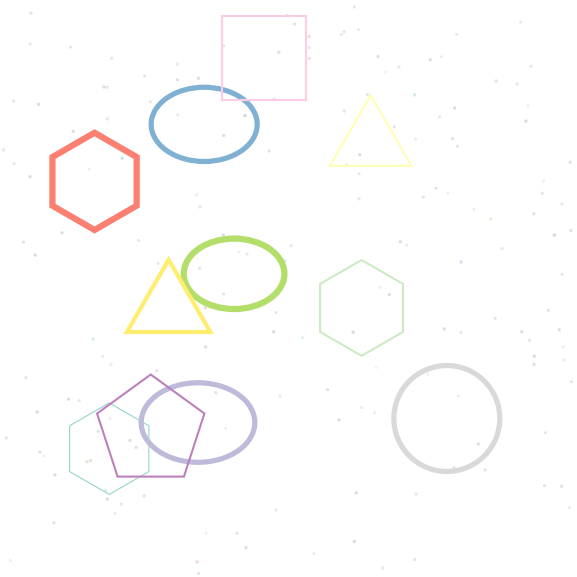[{"shape": "hexagon", "thickness": 0.5, "radius": 0.4, "center": [0.189, 0.222]}, {"shape": "triangle", "thickness": 1, "radius": 0.41, "center": [0.642, 0.753]}, {"shape": "oval", "thickness": 2.5, "radius": 0.49, "center": [0.343, 0.267]}, {"shape": "hexagon", "thickness": 3, "radius": 0.42, "center": [0.164, 0.685]}, {"shape": "oval", "thickness": 2.5, "radius": 0.46, "center": [0.354, 0.784]}, {"shape": "oval", "thickness": 3, "radius": 0.44, "center": [0.405, 0.525]}, {"shape": "square", "thickness": 1, "radius": 0.36, "center": [0.457, 0.898]}, {"shape": "circle", "thickness": 2.5, "radius": 0.46, "center": [0.774, 0.274]}, {"shape": "pentagon", "thickness": 1, "radius": 0.49, "center": [0.261, 0.253]}, {"shape": "hexagon", "thickness": 1, "radius": 0.41, "center": [0.626, 0.466]}, {"shape": "triangle", "thickness": 2, "radius": 0.42, "center": [0.292, 0.466]}]